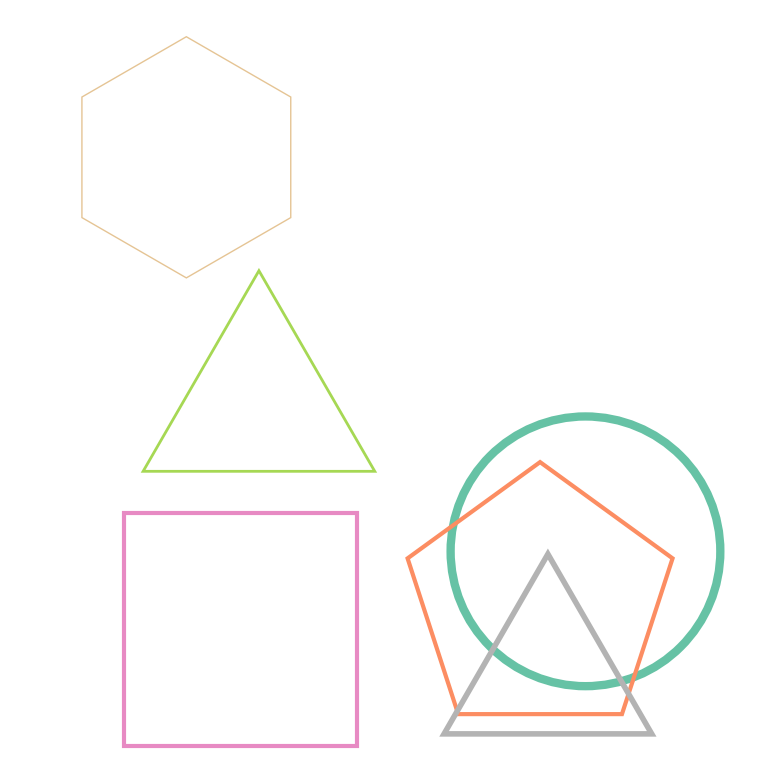[{"shape": "circle", "thickness": 3, "radius": 0.88, "center": [0.76, 0.284]}, {"shape": "pentagon", "thickness": 1.5, "radius": 0.9, "center": [0.701, 0.219]}, {"shape": "square", "thickness": 1.5, "radius": 0.76, "center": [0.312, 0.183]}, {"shape": "triangle", "thickness": 1, "radius": 0.87, "center": [0.336, 0.475]}, {"shape": "hexagon", "thickness": 0.5, "radius": 0.78, "center": [0.242, 0.796]}, {"shape": "triangle", "thickness": 2, "radius": 0.78, "center": [0.712, 0.125]}]